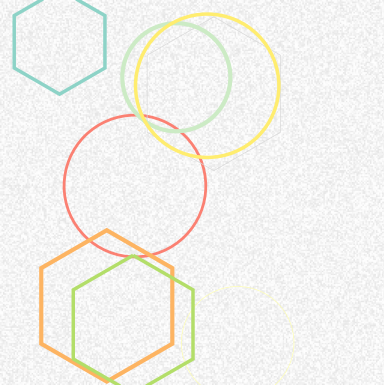[{"shape": "hexagon", "thickness": 2.5, "radius": 0.68, "center": [0.155, 0.891]}, {"shape": "circle", "thickness": 0.5, "radius": 0.73, "center": [0.617, 0.11]}, {"shape": "circle", "thickness": 2, "radius": 0.92, "center": [0.35, 0.517]}, {"shape": "hexagon", "thickness": 3, "radius": 0.98, "center": [0.277, 0.205]}, {"shape": "hexagon", "thickness": 2.5, "radius": 0.9, "center": [0.346, 0.157]}, {"shape": "hexagon", "thickness": 0.5, "radius": 1.0, "center": [0.555, 0.757]}, {"shape": "circle", "thickness": 3, "radius": 0.7, "center": [0.458, 0.799]}, {"shape": "circle", "thickness": 2.5, "radius": 0.93, "center": [0.538, 0.777]}]